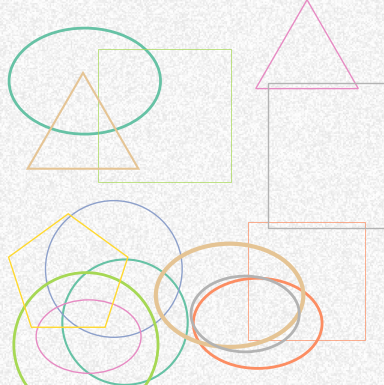[{"shape": "circle", "thickness": 1.5, "radius": 0.81, "center": [0.325, 0.163]}, {"shape": "oval", "thickness": 2, "radius": 0.98, "center": [0.22, 0.789]}, {"shape": "oval", "thickness": 2, "radius": 0.84, "center": [0.669, 0.16]}, {"shape": "square", "thickness": 0.5, "radius": 0.76, "center": [0.797, 0.27]}, {"shape": "circle", "thickness": 1, "radius": 0.89, "center": [0.296, 0.301]}, {"shape": "oval", "thickness": 1, "radius": 0.68, "center": [0.23, 0.126]}, {"shape": "triangle", "thickness": 1, "radius": 0.77, "center": [0.797, 0.847]}, {"shape": "circle", "thickness": 2, "radius": 0.94, "center": [0.223, 0.105]}, {"shape": "square", "thickness": 0.5, "radius": 0.86, "center": [0.428, 0.7]}, {"shape": "pentagon", "thickness": 1, "radius": 0.81, "center": [0.177, 0.282]}, {"shape": "oval", "thickness": 3, "radius": 0.96, "center": [0.596, 0.233]}, {"shape": "triangle", "thickness": 1.5, "radius": 0.83, "center": [0.216, 0.645]}, {"shape": "square", "thickness": 1, "radius": 0.94, "center": [0.885, 0.595]}, {"shape": "oval", "thickness": 2, "radius": 0.7, "center": [0.637, 0.184]}]